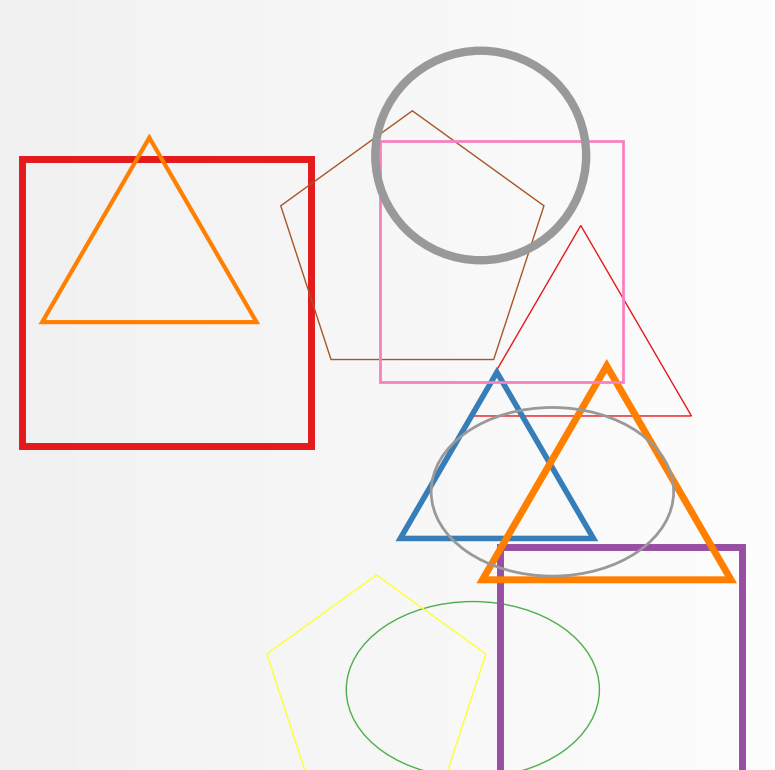[{"shape": "triangle", "thickness": 0.5, "radius": 0.82, "center": [0.749, 0.542]}, {"shape": "square", "thickness": 2.5, "radius": 0.93, "center": [0.215, 0.607]}, {"shape": "triangle", "thickness": 2, "radius": 0.72, "center": [0.641, 0.373]}, {"shape": "oval", "thickness": 0.5, "radius": 0.82, "center": [0.61, 0.104]}, {"shape": "square", "thickness": 2.5, "radius": 0.78, "center": [0.801, 0.133]}, {"shape": "triangle", "thickness": 1.5, "radius": 0.8, "center": [0.193, 0.662]}, {"shape": "triangle", "thickness": 2.5, "radius": 0.93, "center": [0.783, 0.34]}, {"shape": "pentagon", "thickness": 0.5, "radius": 0.74, "center": [0.486, 0.105]}, {"shape": "pentagon", "thickness": 0.5, "radius": 0.89, "center": [0.532, 0.678]}, {"shape": "square", "thickness": 1, "radius": 0.78, "center": [0.647, 0.661]}, {"shape": "oval", "thickness": 1, "radius": 0.78, "center": [0.713, 0.361]}, {"shape": "circle", "thickness": 3, "radius": 0.68, "center": [0.62, 0.798]}]